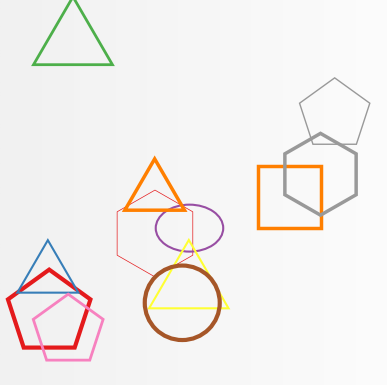[{"shape": "hexagon", "thickness": 0.5, "radius": 0.56, "center": [0.4, 0.394]}, {"shape": "pentagon", "thickness": 3, "radius": 0.56, "center": [0.127, 0.188]}, {"shape": "triangle", "thickness": 1.5, "radius": 0.45, "center": [0.123, 0.285]}, {"shape": "triangle", "thickness": 2, "radius": 0.59, "center": [0.188, 0.891]}, {"shape": "oval", "thickness": 1.5, "radius": 0.44, "center": [0.489, 0.407]}, {"shape": "square", "thickness": 2.5, "radius": 0.41, "center": [0.746, 0.488]}, {"shape": "triangle", "thickness": 2.5, "radius": 0.44, "center": [0.399, 0.498]}, {"shape": "triangle", "thickness": 1.5, "radius": 0.59, "center": [0.487, 0.258]}, {"shape": "circle", "thickness": 3, "radius": 0.48, "center": [0.47, 0.214]}, {"shape": "pentagon", "thickness": 2, "radius": 0.47, "center": [0.176, 0.141]}, {"shape": "hexagon", "thickness": 2.5, "radius": 0.53, "center": [0.827, 0.547]}, {"shape": "pentagon", "thickness": 1, "radius": 0.48, "center": [0.864, 0.702]}]